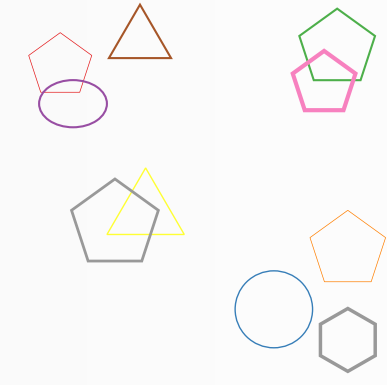[{"shape": "pentagon", "thickness": 0.5, "radius": 0.43, "center": [0.155, 0.83]}, {"shape": "circle", "thickness": 1, "radius": 0.5, "center": [0.707, 0.197]}, {"shape": "pentagon", "thickness": 1.5, "radius": 0.51, "center": [0.87, 0.875]}, {"shape": "oval", "thickness": 1.5, "radius": 0.44, "center": [0.188, 0.731]}, {"shape": "pentagon", "thickness": 0.5, "radius": 0.51, "center": [0.898, 0.351]}, {"shape": "triangle", "thickness": 1, "radius": 0.58, "center": [0.376, 0.449]}, {"shape": "triangle", "thickness": 1.5, "radius": 0.46, "center": [0.361, 0.895]}, {"shape": "pentagon", "thickness": 3, "radius": 0.43, "center": [0.836, 0.783]}, {"shape": "hexagon", "thickness": 2.5, "radius": 0.41, "center": [0.898, 0.117]}, {"shape": "pentagon", "thickness": 2, "radius": 0.59, "center": [0.297, 0.417]}]